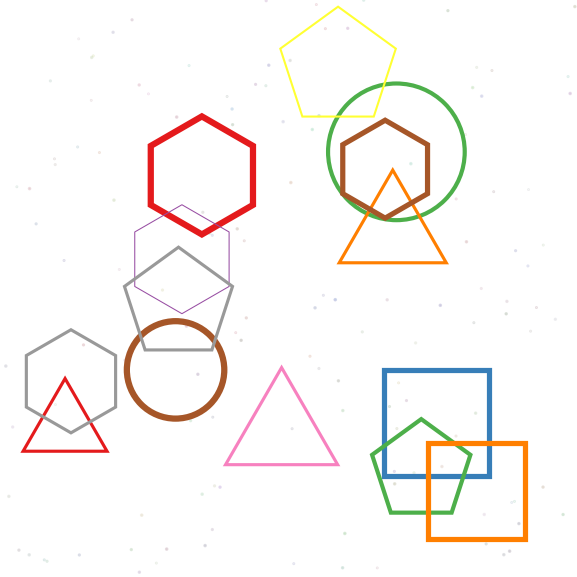[{"shape": "hexagon", "thickness": 3, "radius": 0.51, "center": [0.35, 0.695]}, {"shape": "triangle", "thickness": 1.5, "radius": 0.42, "center": [0.113, 0.26]}, {"shape": "square", "thickness": 2.5, "radius": 0.46, "center": [0.756, 0.267]}, {"shape": "circle", "thickness": 2, "radius": 0.59, "center": [0.686, 0.736]}, {"shape": "pentagon", "thickness": 2, "radius": 0.45, "center": [0.729, 0.184]}, {"shape": "hexagon", "thickness": 0.5, "radius": 0.47, "center": [0.315, 0.55]}, {"shape": "triangle", "thickness": 1.5, "radius": 0.53, "center": [0.68, 0.598]}, {"shape": "square", "thickness": 2.5, "radius": 0.42, "center": [0.825, 0.149]}, {"shape": "pentagon", "thickness": 1, "radius": 0.53, "center": [0.585, 0.882]}, {"shape": "hexagon", "thickness": 2.5, "radius": 0.42, "center": [0.667, 0.706]}, {"shape": "circle", "thickness": 3, "radius": 0.42, "center": [0.304, 0.359]}, {"shape": "triangle", "thickness": 1.5, "radius": 0.56, "center": [0.488, 0.251]}, {"shape": "hexagon", "thickness": 1.5, "radius": 0.45, "center": [0.123, 0.339]}, {"shape": "pentagon", "thickness": 1.5, "radius": 0.49, "center": [0.309, 0.473]}]